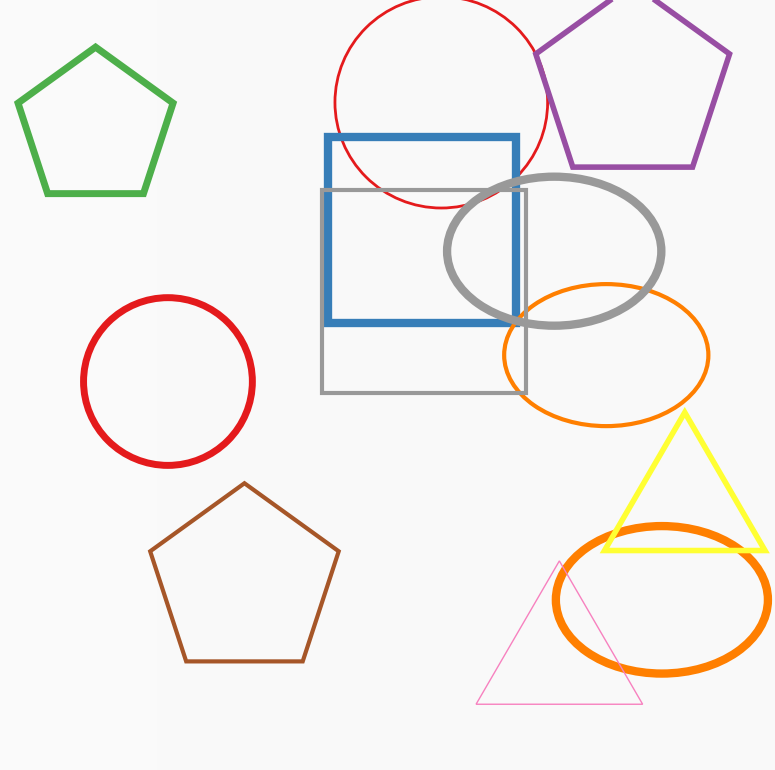[{"shape": "circle", "thickness": 2.5, "radius": 0.54, "center": [0.217, 0.505]}, {"shape": "circle", "thickness": 1, "radius": 0.69, "center": [0.569, 0.867]}, {"shape": "square", "thickness": 3, "radius": 0.61, "center": [0.545, 0.702]}, {"shape": "pentagon", "thickness": 2.5, "radius": 0.53, "center": [0.123, 0.834]}, {"shape": "pentagon", "thickness": 2, "radius": 0.66, "center": [0.816, 0.889]}, {"shape": "oval", "thickness": 3, "radius": 0.68, "center": [0.854, 0.221]}, {"shape": "oval", "thickness": 1.5, "radius": 0.66, "center": [0.782, 0.539]}, {"shape": "triangle", "thickness": 2, "radius": 0.6, "center": [0.884, 0.345]}, {"shape": "pentagon", "thickness": 1.5, "radius": 0.64, "center": [0.315, 0.245]}, {"shape": "triangle", "thickness": 0.5, "radius": 0.62, "center": [0.722, 0.147]}, {"shape": "oval", "thickness": 3, "radius": 0.69, "center": [0.715, 0.674]}, {"shape": "square", "thickness": 1.5, "radius": 0.66, "center": [0.547, 0.621]}]